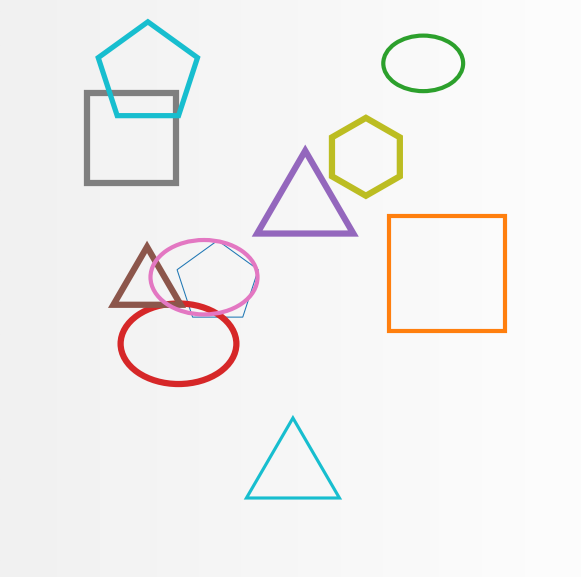[{"shape": "pentagon", "thickness": 0.5, "radius": 0.37, "center": [0.374, 0.509]}, {"shape": "square", "thickness": 2, "radius": 0.5, "center": [0.769, 0.525]}, {"shape": "oval", "thickness": 2, "radius": 0.34, "center": [0.728, 0.889]}, {"shape": "oval", "thickness": 3, "radius": 0.5, "center": [0.307, 0.404]}, {"shape": "triangle", "thickness": 3, "radius": 0.48, "center": [0.525, 0.643]}, {"shape": "triangle", "thickness": 3, "radius": 0.33, "center": [0.253, 0.505]}, {"shape": "oval", "thickness": 2, "radius": 0.46, "center": [0.351, 0.519]}, {"shape": "square", "thickness": 3, "radius": 0.39, "center": [0.226, 0.76]}, {"shape": "hexagon", "thickness": 3, "radius": 0.34, "center": [0.63, 0.728]}, {"shape": "triangle", "thickness": 1.5, "radius": 0.46, "center": [0.504, 0.183]}, {"shape": "pentagon", "thickness": 2.5, "radius": 0.45, "center": [0.254, 0.872]}]